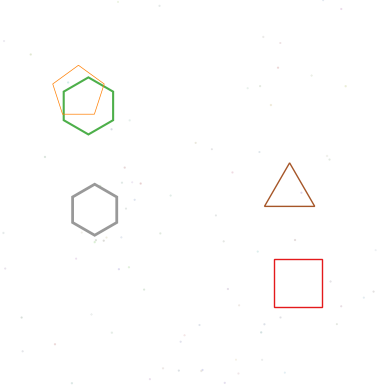[{"shape": "square", "thickness": 1, "radius": 0.31, "center": [0.773, 0.264]}, {"shape": "hexagon", "thickness": 1.5, "radius": 0.37, "center": [0.23, 0.725]}, {"shape": "pentagon", "thickness": 0.5, "radius": 0.35, "center": [0.204, 0.76]}, {"shape": "triangle", "thickness": 1, "radius": 0.38, "center": [0.752, 0.502]}, {"shape": "hexagon", "thickness": 2, "radius": 0.33, "center": [0.246, 0.455]}]